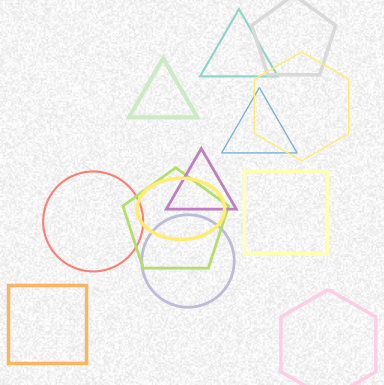[{"shape": "triangle", "thickness": 1.5, "radius": 0.58, "center": [0.621, 0.86]}, {"shape": "square", "thickness": 2.5, "radius": 0.54, "center": [0.741, 0.449]}, {"shape": "circle", "thickness": 2, "radius": 0.6, "center": [0.488, 0.322]}, {"shape": "circle", "thickness": 1.5, "radius": 0.65, "center": [0.242, 0.425]}, {"shape": "triangle", "thickness": 1, "radius": 0.57, "center": [0.674, 0.659]}, {"shape": "square", "thickness": 2.5, "radius": 0.5, "center": [0.122, 0.158]}, {"shape": "pentagon", "thickness": 2, "radius": 0.72, "center": [0.456, 0.42]}, {"shape": "hexagon", "thickness": 2.5, "radius": 0.71, "center": [0.853, 0.106]}, {"shape": "pentagon", "thickness": 2.5, "radius": 0.57, "center": [0.763, 0.898]}, {"shape": "triangle", "thickness": 2, "radius": 0.52, "center": [0.523, 0.509]}, {"shape": "triangle", "thickness": 3, "radius": 0.51, "center": [0.424, 0.746]}, {"shape": "hexagon", "thickness": 1, "radius": 0.71, "center": [0.783, 0.724]}, {"shape": "oval", "thickness": 2.5, "radius": 0.57, "center": [0.47, 0.458]}]